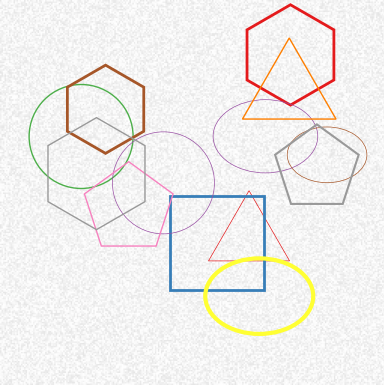[{"shape": "hexagon", "thickness": 2, "radius": 0.65, "center": [0.754, 0.857]}, {"shape": "triangle", "thickness": 0.5, "radius": 0.61, "center": [0.647, 0.383]}, {"shape": "square", "thickness": 2, "radius": 0.61, "center": [0.563, 0.368]}, {"shape": "circle", "thickness": 1, "radius": 0.68, "center": [0.211, 0.645]}, {"shape": "circle", "thickness": 0.5, "radius": 0.66, "center": [0.425, 0.525]}, {"shape": "oval", "thickness": 0.5, "radius": 0.68, "center": [0.689, 0.646]}, {"shape": "triangle", "thickness": 1, "radius": 0.7, "center": [0.751, 0.761]}, {"shape": "oval", "thickness": 3, "radius": 0.7, "center": [0.673, 0.231]}, {"shape": "hexagon", "thickness": 2, "radius": 0.57, "center": [0.274, 0.716]}, {"shape": "oval", "thickness": 0.5, "radius": 0.52, "center": [0.85, 0.598]}, {"shape": "pentagon", "thickness": 1, "radius": 0.61, "center": [0.334, 0.459]}, {"shape": "pentagon", "thickness": 1.5, "radius": 0.57, "center": [0.823, 0.563]}, {"shape": "hexagon", "thickness": 1, "radius": 0.73, "center": [0.251, 0.549]}]